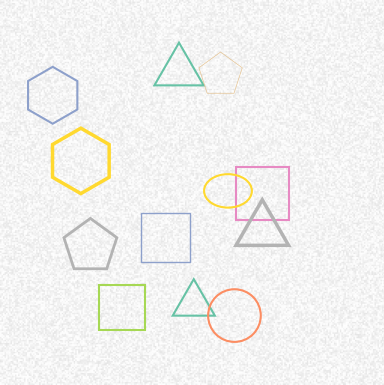[{"shape": "triangle", "thickness": 1.5, "radius": 0.37, "center": [0.465, 0.815]}, {"shape": "triangle", "thickness": 1.5, "radius": 0.32, "center": [0.503, 0.212]}, {"shape": "circle", "thickness": 1.5, "radius": 0.34, "center": [0.609, 0.18]}, {"shape": "square", "thickness": 1, "radius": 0.32, "center": [0.43, 0.383]}, {"shape": "hexagon", "thickness": 1.5, "radius": 0.37, "center": [0.137, 0.753]}, {"shape": "square", "thickness": 1.5, "radius": 0.34, "center": [0.681, 0.497]}, {"shape": "square", "thickness": 1.5, "radius": 0.29, "center": [0.317, 0.201]}, {"shape": "oval", "thickness": 1.5, "radius": 0.31, "center": [0.592, 0.504]}, {"shape": "hexagon", "thickness": 2.5, "radius": 0.42, "center": [0.21, 0.582]}, {"shape": "pentagon", "thickness": 0.5, "radius": 0.3, "center": [0.573, 0.806]}, {"shape": "pentagon", "thickness": 2, "radius": 0.36, "center": [0.235, 0.36]}, {"shape": "triangle", "thickness": 2.5, "radius": 0.39, "center": [0.681, 0.402]}]